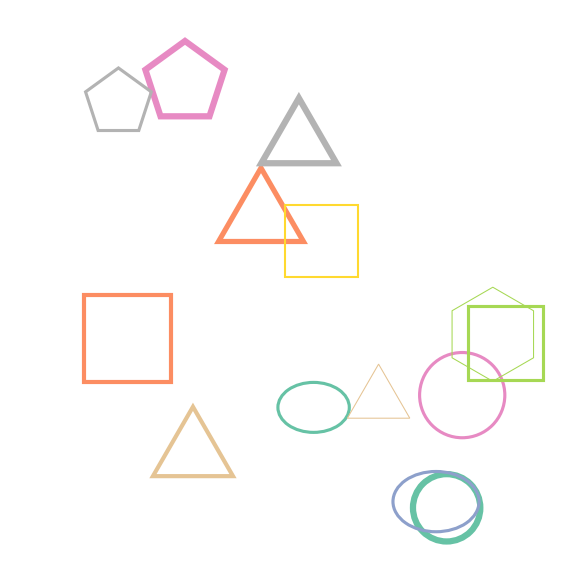[{"shape": "oval", "thickness": 1.5, "radius": 0.31, "center": [0.543, 0.294]}, {"shape": "circle", "thickness": 3, "radius": 0.29, "center": [0.773, 0.12]}, {"shape": "square", "thickness": 2, "radius": 0.38, "center": [0.221, 0.413]}, {"shape": "triangle", "thickness": 2.5, "radius": 0.42, "center": [0.452, 0.623]}, {"shape": "oval", "thickness": 1.5, "radius": 0.37, "center": [0.755, 0.131]}, {"shape": "pentagon", "thickness": 3, "radius": 0.36, "center": [0.32, 0.856]}, {"shape": "circle", "thickness": 1.5, "radius": 0.37, "center": [0.8, 0.315]}, {"shape": "hexagon", "thickness": 0.5, "radius": 0.41, "center": [0.853, 0.42]}, {"shape": "square", "thickness": 1.5, "radius": 0.32, "center": [0.875, 0.405]}, {"shape": "square", "thickness": 1, "radius": 0.31, "center": [0.557, 0.582]}, {"shape": "triangle", "thickness": 2, "radius": 0.4, "center": [0.334, 0.215]}, {"shape": "triangle", "thickness": 0.5, "radius": 0.31, "center": [0.656, 0.306]}, {"shape": "pentagon", "thickness": 1.5, "radius": 0.3, "center": [0.205, 0.822]}, {"shape": "triangle", "thickness": 3, "radius": 0.38, "center": [0.518, 0.754]}]